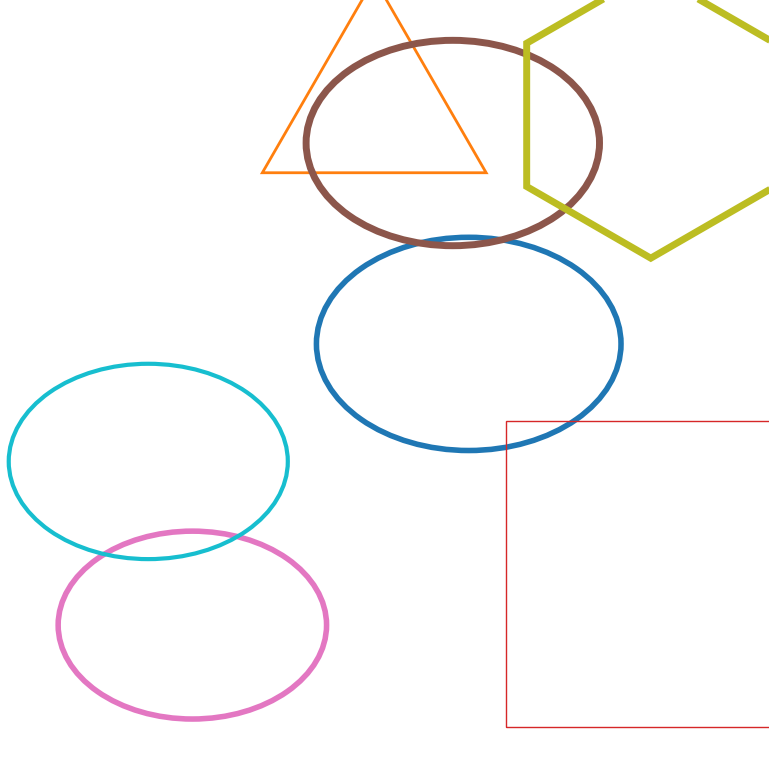[{"shape": "oval", "thickness": 2, "radius": 0.99, "center": [0.609, 0.553]}, {"shape": "triangle", "thickness": 1, "radius": 0.84, "center": [0.486, 0.86]}, {"shape": "square", "thickness": 0.5, "radius": 0.99, "center": [0.855, 0.254]}, {"shape": "oval", "thickness": 2.5, "radius": 0.95, "center": [0.588, 0.814]}, {"shape": "oval", "thickness": 2, "radius": 0.87, "center": [0.25, 0.188]}, {"shape": "hexagon", "thickness": 2.5, "radius": 0.93, "center": [0.845, 0.851]}, {"shape": "oval", "thickness": 1.5, "radius": 0.91, "center": [0.193, 0.401]}]